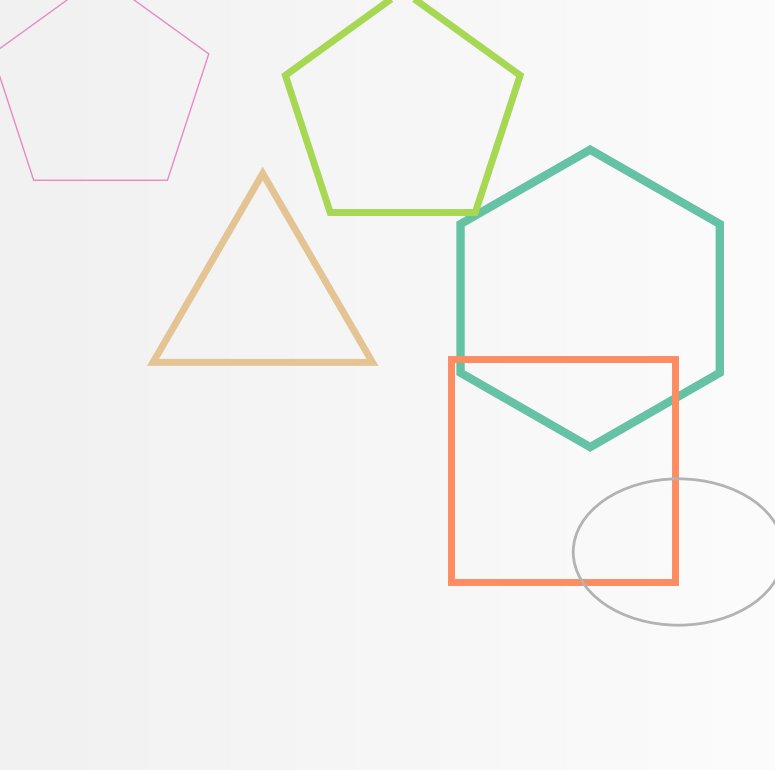[{"shape": "hexagon", "thickness": 3, "radius": 0.97, "center": [0.762, 0.612]}, {"shape": "square", "thickness": 2.5, "radius": 0.72, "center": [0.726, 0.389]}, {"shape": "pentagon", "thickness": 0.5, "radius": 0.73, "center": [0.13, 0.885]}, {"shape": "pentagon", "thickness": 2.5, "radius": 0.8, "center": [0.52, 0.853]}, {"shape": "triangle", "thickness": 2.5, "radius": 0.82, "center": [0.339, 0.611]}, {"shape": "oval", "thickness": 1, "radius": 0.68, "center": [0.875, 0.283]}]